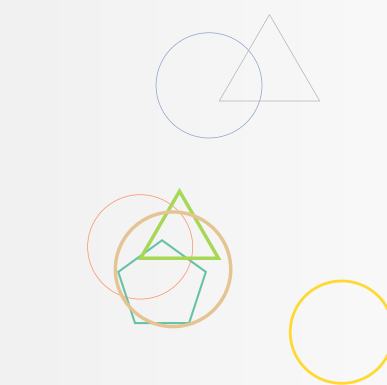[{"shape": "pentagon", "thickness": 1.5, "radius": 0.59, "center": [0.418, 0.257]}, {"shape": "circle", "thickness": 0.5, "radius": 0.68, "center": [0.362, 0.359]}, {"shape": "circle", "thickness": 0.5, "radius": 0.68, "center": [0.539, 0.778]}, {"shape": "triangle", "thickness": 2.5, "radius": 0.58, "center": [0.463, 0.387]}, {"shape": "circle", "thickness": 2, "radius": 0.66, "center": [0.882, 0.137]}, {"shape": "circle", "thickness": 2.5, "radius": 0.74, "center": [0.447, 0.301]}, {"shape": "triangle", "thickness": 0.5, "radius": 0.75, "center": [0.695, 0.812]}]